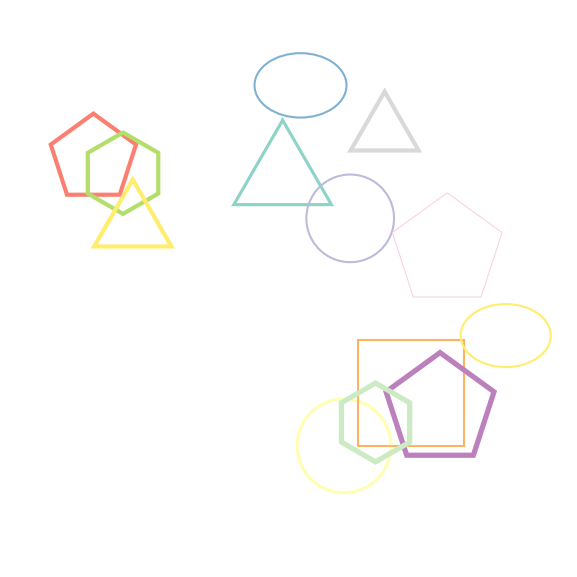[{"shape": "triangle", "thickness": 1.5, "radius": 0.49, "center": [0.489, 0.694]}, {"shape": "circle", "thickness": 1.5, "radius": 0.41, "center": [0.596, 0.227]}, {"shape": "circle", "thickness": 1, "radius": 0.38, "center": [0.606, 0.621]}, {"shape": "pentagon", "thickness": 2, "radius": 0.39, "center": [0.162, 0.725]}, {"shape": "oval", "thickness": 1, "radius": 0.4, "center": [0.52, 0.851]}, {"shape": "square", "thickness": 1, "radius": 0.46, "center": [0.712, 0.319]}, {"shape": "hexagon", "thickness": 2, "radius": 0.35, "center": [0.213, 0.699]}, {"shape": "pentagon", "thickness": 0.5, "radius": 0.5, "center": [0.774, 0.566]}, {"shape": "triangle", "thickness": 2, "radius": 0.34, "center": [0.666, 0.773]}, {"shape": "pentagon", "thickness": 2.5, "radius": 0.49, "center": [0.762, 0.29]}, {"shape": "hexagon", "thickness": 2.5, "radius": 0.34, "center": [0.65, 0.268]}, {"shape": "oval", "thickness": 1, "radius": 0.39, "center": [0.876, 0.418]}, {"shape": "triangle", "thickness": 2, "radius": 0.39, "center": [0.23, 0.611]}]